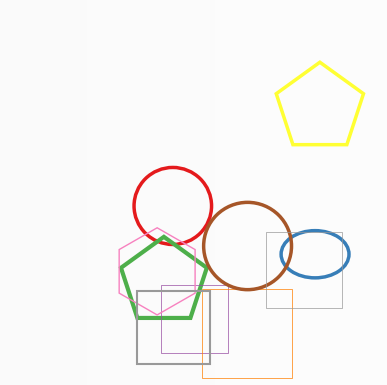[{"shape": "circle", "thickness": 2.5, "radius": 0.5, "center": [0.446, 0.465]}, {"shape": "oval", "thickness": 2.5, "radius": 0.44, "center": [0.813, 0.34]}, {"shape": "pentagon", "thickness": 3, "radius": 0.58, "center": [0.423, 0.268]}, {"shape": "square", "thickness": 0.5, "radius": 0.44, "center": [0.502, 0.171]}, {"shape": "square", "thickness": 0.5, "radius": 0.58, "center": [0.638, 0.134]}, {"shape": "pentagon", "thickness": 2.5, "radius": 0.59, "center": [0.825, 0.72]}, {"shape": "circle", "thickness": 2.5, "radius": 0.57, "center": [0.639, 0.361]}, {"shape": "hexagon", "thickness": 1, "radius": 0.57, "center": [0.406, 0.295]}, {"shape": "square", "thickness": 0.5, "radius": 0.49, "center": [0.784, 0.3]}, {"shape": "square", "thickness": 1.5, "radius": 0.47, "center": [0.448, 0.15]}]